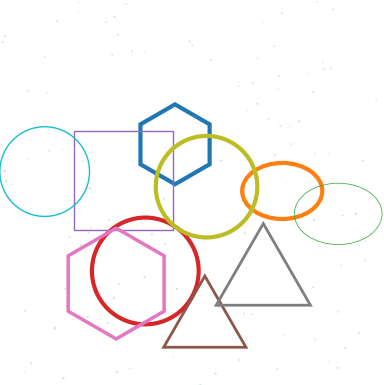[{"shape": "hexagon", "thickness": 3, "radius": 0.52, "center": [0.455, 0.625]}, {"shape": "oval", "thickness": 3, "radius": 0.52, "center": [0.733, 0.504]}, {"shape": "oval", "thickness": 0.5, "radius": 0.57, "center": [0.878, 0.445]}, {"shape": "circle", "thickness": 3, "radius": 0.69, "center": [0.377, 0.296]}, {"shape": "square", "thickness": 1, "radius": 0.64, "center": [0.321, 0.532]}, {"shape": "triangle", "thickness": 2, "radius": 0.62, "center": [0.532, 0.16]}, {"shape": "hexagon", "thickness": 2.5, "radius": 0.72, "center": [0.302, 0.264]}, {"shape": "triangle", "thickness": 2, "radius": 0.71, "center": [0.684, 0.278]}, {"shape": "circle", "thickness": 3, "radius": 0.66, "center": [0.536, 0.515]}, {"shape": "circle", "thickness": 1, "radius": 0.58, "center": [0.116, 0.554]}]